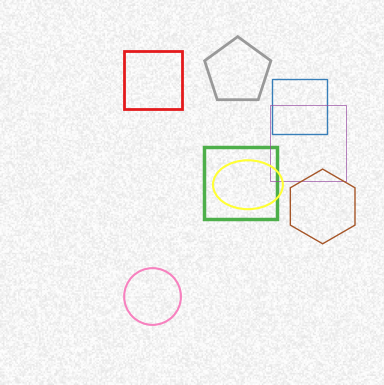[{"shape": "square", "thickness": 2, "radius": 0.38, "center": [0.398, 0.792]}, {"shape": "square", "thickness": 1, "radius": 0.36, "center": [0.778, 0.724]}, {"shape": "square", "thickness": 2.5, "radius": 0.47, "center": [0.624, 0.524]}, {"shape": "square", "thickness": 0.5, "radius": 0.49, "center": [0.801, 0.628]}, {"shape": "oval", "thickness": 1.5, "radius": 0.45, "center": [0.644, 0.52]}, {"shape": "hexagon", "thickness": 1, "radius": 0.48, "center": [0.838, 0.464]}, {"shape": "circle", "thickness": 1.5, "radius": 0.37, "center": [0.396, 0.23]}, {"shape": "pentagon", "thickness": 2, "radius": 0.45, "center": [0.617, 0.814]}]